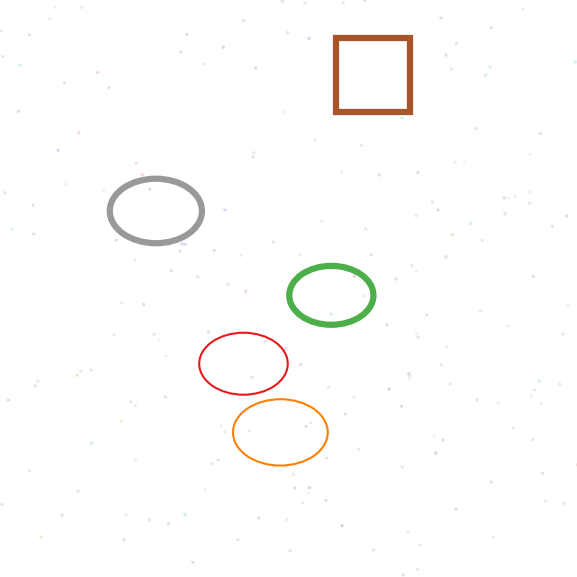[{"shape": "oval", "thickness": 1, "radius": 0.38, "center": [0.422, 0.369]}, {"shape": "oval", "thickness": 3, "radius": 0.36, "center": [0.574, 0.488]}, {"shape": "oval", "thickness": 1, "radius": 0.41, "center": [0.485, 0.25]}, {"shape": "square", "thickness": 3, "radius": 0.32, "center": [0.646, 0.869]}, {"shape": "oval", "thickness": 3, "radius": 0.4, "center": [0.27, 0.634]}]